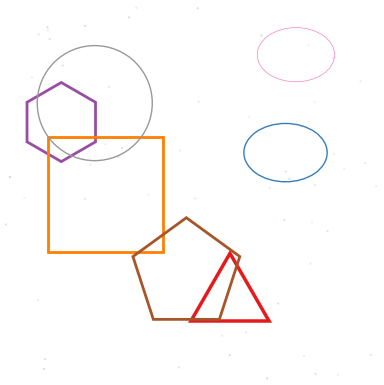[{"shape": "triangle", "thickness": 2.5, "radius": 0.59, "center": [0.597, 0.225]}, {"shape": "oval", "thickness": 1, "radius": 0.54, "center": [0.742, 0.604]}, {"shape": "hexagon", "thickness": 2, "radius": 0.51, "center": [0.159, 0.683]}, {"shape": "square", "thickness": 2, "radius": 0.75, "center": [0.274, 0.495]}, {"shape": "pentagon", "thickness": 2, "radius": 0.73, "center": [0.484, 0.289]}, {"shape": "oval", "thickness": 0.5, "radius": 0.5, "center": [0.769, 0.858]}, {"shape": "circle", "thickness": 1, "radius": 0.75, "center": [0.246, 0.732]}]